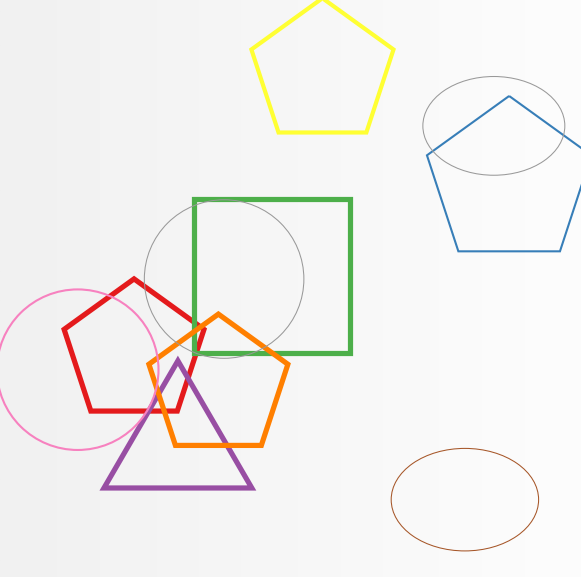[{"shape": "pentagon", "thickness": 2.5, "radius": 0.63, "center": [0.231, 0.39]}, {"shape": "pentagon", "thickness": 1, "radius": 0.74, "center": [0.876, 0.684]}, {"shape": "square", "thickness": 2.5, "radius": 0.67, "center": [0.468, 0.521]}, {"shape": "triangle", "thickness": 2.5, "radius": 0.73, "center": [0.306, 0.228]}, {"shape": "pentagon", "thickness": 2.5, "radius": 0.63, "center": [0.376, 0.33]}, {"shape": "pentagon", "thickness": 2, "radius": 0.64, "center": [0.555, 0.874]}, {"shape": "oval", "thickness": 0.5, "radius": 0.63, "center": [0.8, 0.134]}, {"shape": "circle", "thickness": 1, "radius": 0.7, "center": [0.134, 0.359]}, {"shape": "circle", "thickness": 0.5, "radius": 0.69, "center": [0.386, 0.516]}, {"shape": "oval", "thickness": 0.5, "radius": 0.61, "center": [0.85, 0.781]}]